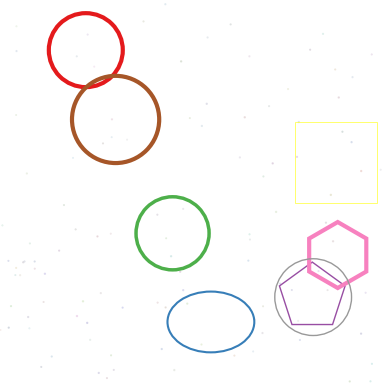[{"shape": "circle", "thickness": 3, "radius": 0.48, "center": [0.223, 0.87]}, {"shape": "oval", "thickness": 1.5, "radius": 0.56, "center": [0.548, 0.164]}, {"shape": "circle", "thickness": 2.5, "radius": 0.47, "center": [0.448, 0.394]}, {"shape": "pentagon", "thickness": 1, "radius": 0.45, "center": [0.811, 0.23]}, {"shape": "square", "thickness": 0.5, "radius": 0.53, "center": [0.873, 0.578]}, {"shape": "circle", "thickness": 3, "radius": 0.57, "center": [0.3, 0.69]}, {"shape": "hexagon", "thickness": 3, "radius": 0.43, "center": [0.877, 0.338]}, {"shape": "circle", "thickness": 1, "radius": 0.5, "center": [0.813, 0.228]}]